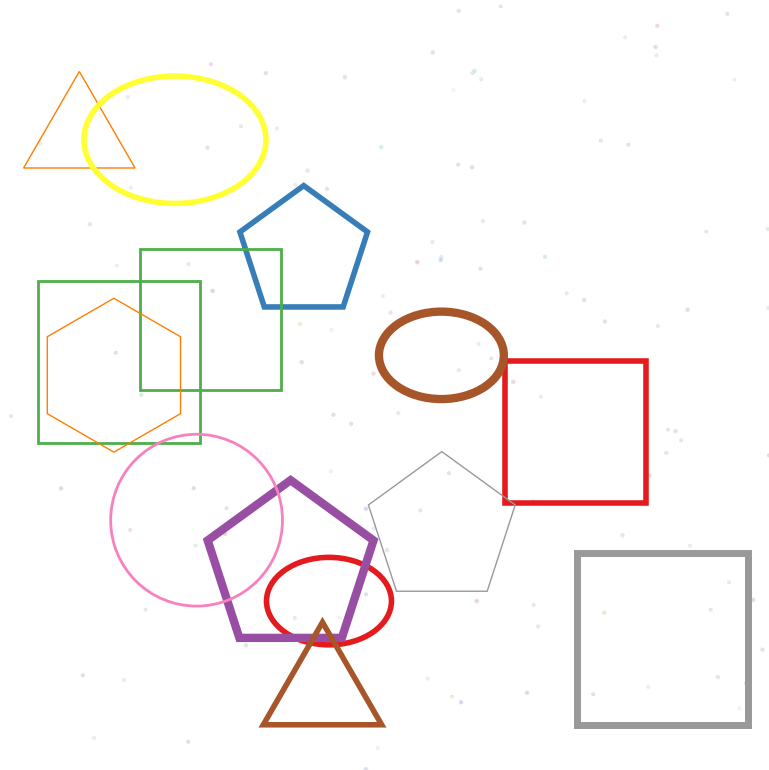[{"shape": "oval", "thickness": 2, "radius": 0.41, "center": [0.427, 0.219]}, {"shape": "square", "thickness": 2, "radius": 0.46, "center": [0.747, 0.439]}, {"shape": "pentagon", "thickness": 2, "radius": 0.44, "center": [0.394, 0.672]}, {"shape": "square", "thickness": 1, "radius": 0.53, "center": [0.154, 0.53]}, {"shape": "square", "thickness": 1, "radius": 0.46, "center": [0.273, 0.585]}, {"shape": "pentagon", "thickness": 3, "radius": 0.57, "center": [0.377, 0.263]}, {"shape": "triangle", "thickness": 0.5, "radius": 0.42, "center": [0.103, 0.824]}, {"shape": "hexagon", "thickness": 0.5, "radius": 0.5, "center": [0.148, 0.513]}, {"shape": "oval", "thickness": 2, "radius": 0.59, "center": [0.227, 0.819]}, {"shape": "oval", "thickness": 3, "radius": 0.41, "center": [0.573, 0.539]}, {"shape": "triangle", "thickness": 2, "radius": 0.44, "center": [0.419, 0.103]}, {"shape": "circle", "thickness": 1, "radius": 0.56, "center": [0.255, 0.324]}, {"shape": "square", "thickness": 2.5, "radius": 0.56, "center": [0.86, 0.17]}, {"shape": "pentagon", "thickness": 0.5, "radius": 0.5, "center": [0.574, 0.313]}]